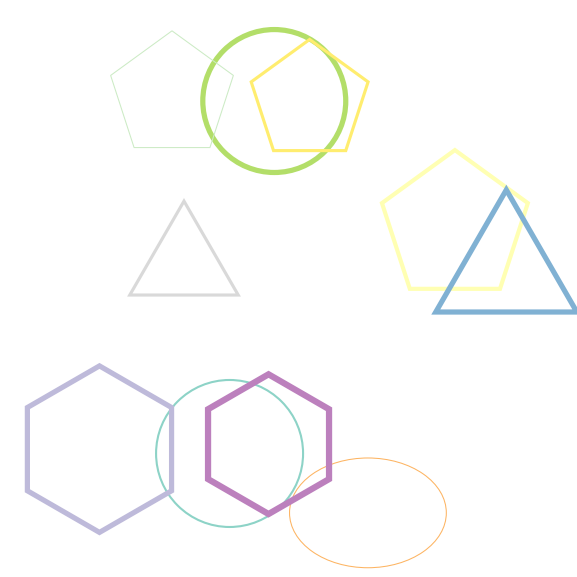[{"shape": "circle", "thickness": 1, "radius": 0.64, "center": [0.398, 0.214]}, {"shape": "pentagon", "thickness": 2, "radius": 0.66, "center": [0.788, 0.606]}, {"shape": "hexagon", "thickness": 2.5, "radius": 0.72, "center": [0.172, 0.221]}, {"shape": "triangle", "thickness": 2.5, "radius": 0.71, "center": [0.877, 0.529]}, {"shape": "oval", "thickness": 0.5, "radius": 0.68, "center": [0.637, 0.111]}, {"shape": "circle", "thickness": 2.5, "radius": 0.62, "center": [0.475, 0.824]}, {"shape": "triangle", "thickness": 1.5, "radius": 0.54, "center": [0.319, 0.542]}, {"shape": "hexagon", "thickness": 3, "radius": 0.6, "center": [0.465, 0.23]}, {"shape": "pentagon", "thickness": 0.5, "radius": 0.56, "center": [0.298, 0.834]}, {"shape": "pentagon", "thickness": 1.5, "radius": 0.53, "center": [0.536, 0.824]}]